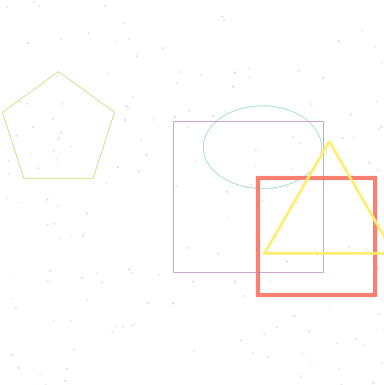[{"shape": "oval", "thickness": 0.5, "radius": 0.77, "center": [0.682, 0.618]}, {"shape": "square", "thickness": 3, "radius": 0.76, "center": [0.822, 0.385]}, {"shape": "pentagon", "thickness": 0.5, "radius": 0.77, "center": [0.152, 0.661]}, {"shape": "square", "thickness": 0.5, "radius": 0.98, "center": [0.644, 0.489]}, {"shape": "triangle", "thickness": 2, "radius": 0.97, "center": [0.855, 0.439]}]